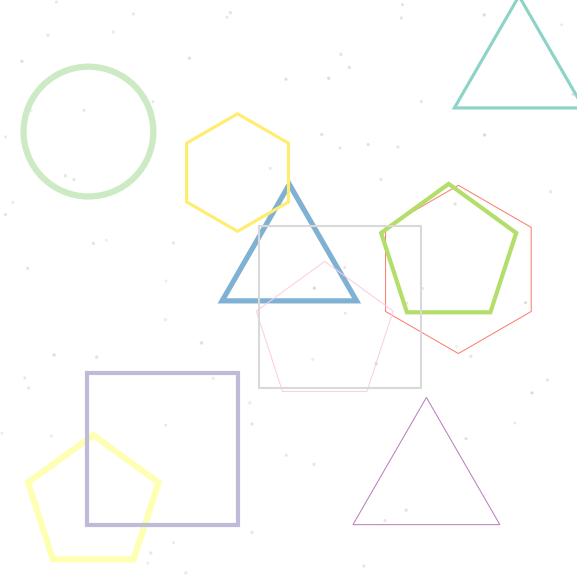[{"shape": "triangle", "thickness": 1.5, "radius": 0.65, "center": [0.899, 0.877]}, {"shape": "pentagon", "thickness": 3, "radius": 0.59, "center": [0.162, 0.127]}, {"shape": "square", "thickness": 2, "radius": 0.66, "center": [0.281, 0.221]}, {"shape": "hexagon", "thickness": 0.5, "radius": 0.73, "center": [0.794, 0.533]}, {"shape": "triangle", "thickness": 2.5, "radius": 0.67, "center": [0.501, 0.545]}, {"shape": "pentagon", "thickness": 2, "radius": 0.61, "center": [0.777, 0.558]}, {"shape": "pentagon", "thickness": 0.5, "radius": 0.62, "center": [0.562, 0.422]}, {"shape": "square", "thickness": 1, "radius": 0.7, "center": [0.588, 0.467]}, {"shape": "triangle", "thickness": 0.5, "radius": 0.73, "center": [0.738, 0.164]}, {"shape": "circle", "thickness": 3, "radius": 0.56, "center": [0.153, 0.771]}, {"shape": "hexagon", "thickness": 1.5, "radius": 0.51, "center": [0.411, 0.7]}]